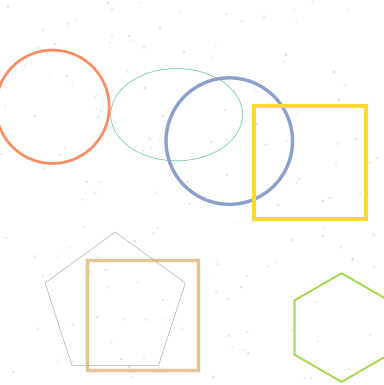[{"shape": "oval", "thickness": 0.5, "radius": 0.86, "center": [0.459, 0.702]}, {"shape": "circle", "thickness": 2, "radius": 0.74, "center": [0.136, 0.723]}, {"shape": "circle", "thickness": 2.5, "radius": 0.82, "center": [0.596, 0.634]}, {"shape": "hexagon", "thickness": 1.5, "radius": 0.71, "center": [0.887, 0.149]}, {"shape": "square", "thickness": 3, "radius": 0.73, "center": [0.806, 0.578]}, {"shape": "square", "thickness": 2.5, "radius": 0.72, "center": [0.371, 0.182]}, {"shape": "pentagon", "thickness": 0.5, "radius": 0.96, "center": [0.299, 0.206]}]